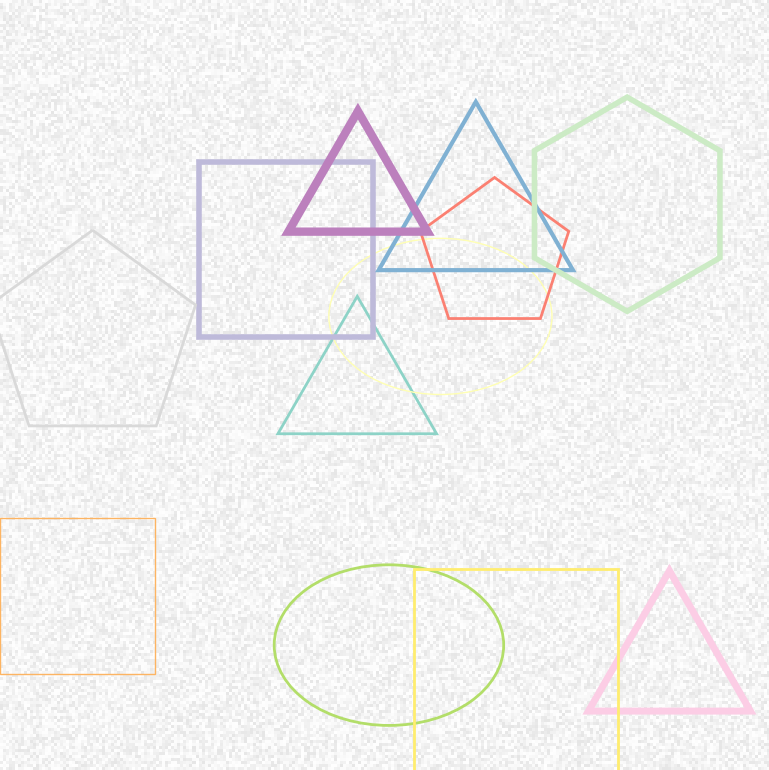[{"shape": "triangle", "thickness": 1, "radius": 0.6, "center": [0.464, 0.496]}, {"shape": "oval", "thickness": 0.5, "radius": 0.72, "center": [0.572, 0.589]}, {"shape": "square", "thickness": 2, "radius": 0.57, "center": [0.371, 0.675]}, {"shape": "pentagon", "thickness": 1, "radius": 0.51, "center": [0.642, 0.668]}, {"shape": "triangle", "thickness": 1.5, "radius": 0.73, "center": [0.618, 0.722]}, {"shape": "square", "thickness": 0.5, "radius": 0.5, "center": [0.1, 0.226]}, {"shape": "oval", "thickness": 1, "radius": 0.75, "center": [0.505, 0.162]}, {"shape": "triangle", "thickness": 2.5, "radius": 0.61, "center": [0.869, 0.137]}, {"shape": "pentagon", "thickness": 1, "radius": 0.7, "center": [0.12, 0.561]}, {"shape": "triangle", "thickness": 3, "radius": 0.52, "center": [0.465, 0.751]}, {"shape": "hexagon", "thickness": 2, "radius": 0.7, "center": [0.815, 0.735]}, {"shape": "square", "thickness": 1, "radius": 0.66, "center": [0.67, 0.129]}]